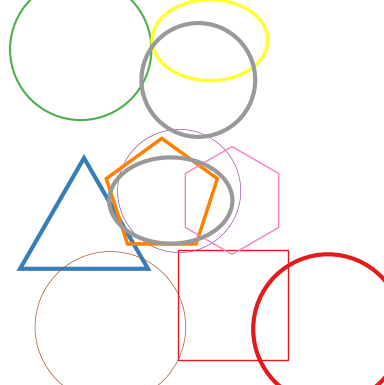[{"shape": "circle", "thickness": 3, "radius": 0.97, "center": [0.852, 0.145]}, {"shape": "square", "thickness": 1, "radius": 0.72, "center": [0.606, 0.209]}, {"shape": "triangle", "thickness": 3, "radius": 0.96, "center": [0.218, 0.398]}, {"shape": "circle", "thickness": 1.5, "radius": 0.92, "center": [0.21, 0.872]}, {"shape": "circle", "thickness": 0.5, "radius": 0.8, "center": [0.465, 0.504]}, {"shape": "pentagon", "thickness": 2.5, "radius": 0.76, "center": [0.42, 0.489]}, {"shape": "oval", "thickness": 2.5, "radius": 0.75, "center": [0.545, 0.896]}, {"shape": "circle", "thickness": 0.5, "radius": 0.98, "center": [0.287, 0.151]}, {"shape": "hexagon", "thickness": 1, "radius": 0.7, "center": [0.603, 0.479]}, {"shape": "oval", "thickness": 3, "radius": 0.8, "center": [0.444, 0.479]}, {"shape": "circle", "thickness": 3, "radius": 0.74, "center": [0.515, 0.792]}]